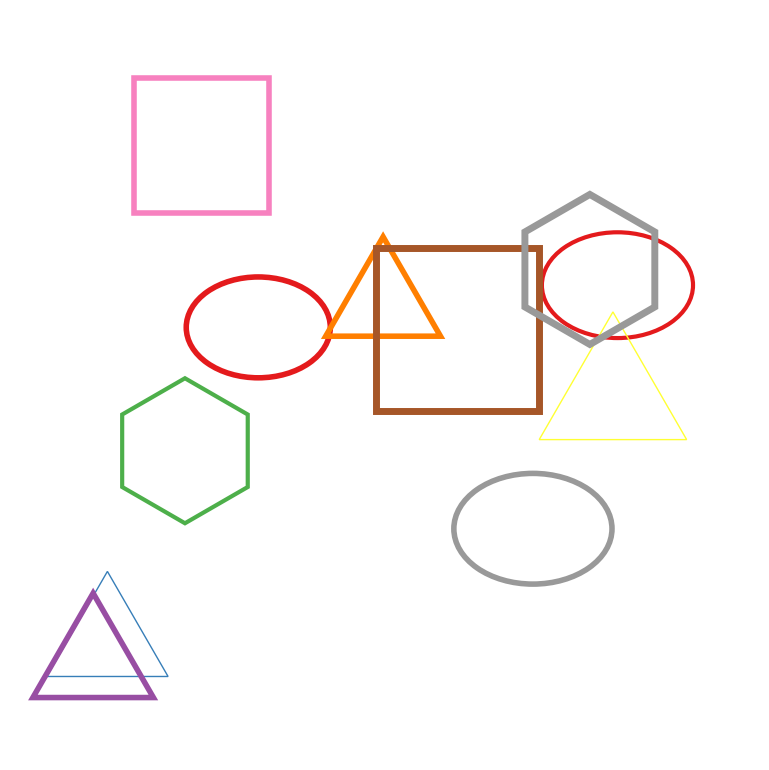[{"shape": "oval", "thickness": 1.5, "radius": 0.49, "center": [0.802, 0.63]}, {"shape": "oval", "thickness": 2, "radius": 0.47, "center": [0.335, 0.575]}, {"shape": "triangle", "thickness": 0.5, "radius": 0.45, "center": [0.139, 0.167]}, {"shape": "hexagon", "thickness": 1.5, "radius": 0.47, "center": [0.24, 0.415]}, {"shape": "triangle", "thickness": 2, "radius": 0.45, "center": [0.121, 0.139]}, {"shape": "triangle", "thickness": 2, "radius": 0.43, "center": [0.498, 0.606]}, {"shape": "triangle", "thickness": 0.5, "radius": 0.55, "center": [0.796, 0.484]}, {"shape": "square", "thickness": 2.5, "radius": 0.53, "center": [0.594, 0.572]}, {"shape": "square", "thickness": 2, "radius": 0.44, "center": [0.262, 0.811]}, {"shape": "hexagon", "thickness": 2.5, "radius": 0.49, "center": [0.766, 0.65]}, {"shape": "oval", "thickness": 2, "radius": 0.51, "center": [0.692, 0.313]}]